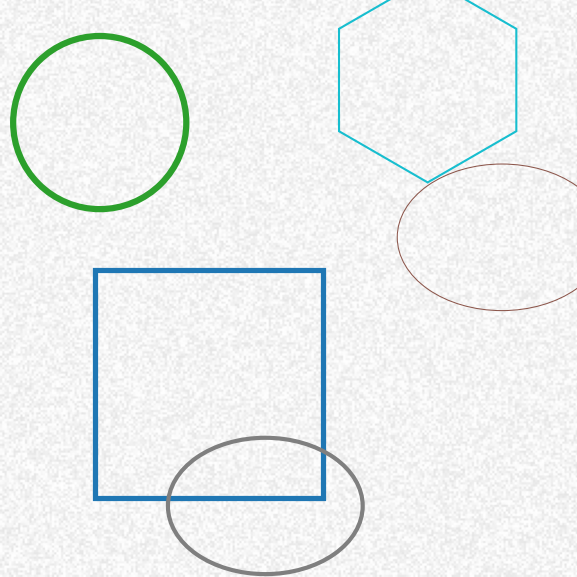[{"shape": "square", "thickness": 2.5, "radius": 0.98, "center": [0.362, 0.334]}, {"shape": "circle", "thickness": 3, "radius": 0.75, "center": [0.173, 0.787]}, {"shape": "oval", "thickness": 0.5, "radius": 0.91, "center": [0.869, 0.588]}, {"shape": "oval", "thickness": 2, "radius": 0.84, "center": [0.459, 0.123]}, {"shape": "hexagon", "thickness": 1, "radius": 0.89, "center": [0.741, 0.861]}]